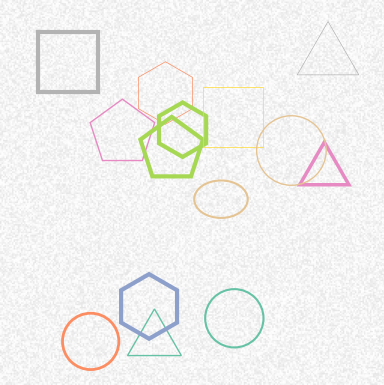[{"shape": "triangle", "thickness": 1, "radius": 0.4, "center": [0.401, 0.117]}, {"shape": "circle", "thickness": 1.5, "radius": 0.38, "center": [0.609, 0.173]}, {"shape": "hexagon", "thickness": 0.5, "radius": 0.41, "center": [0.43, 0.758]}, {"shape": "circle", "thickness": 2, "radius": 0.37, "center": [0.236, 0.113]}, {"shape": "hexagon", "thickness": 3, "radius": 0.42, "center": [0.387, 0.204]}, {"shape": "pentagon", "thickness": 1, "radius": 0.44, "center": [0.318, 0.654]}, {"shape": "triangle", "thickness": 2.5, "radius": 0.37, "center": [0.842, 0.557]}, {"shape": "hexagon", "thickness": 3, "radius": 0.35, "center": [0.474, 0.663]}, {"shape": "pentagon", "thickness": 3, "radius": 0.43, "center": [0.446, 0.611]}, {"shape": "square", "thickness": 0.5, "radius": 0.39, "center": [0.606, 0.696]}, {"shape": "oval", "thickness": 1.5, "radius": 0.35, "center": [0.574, 0.483]}, {"shape": "circle", "thickness": 1, "radius": 0.45, "center": [0.757, 0.609]}, {"shape": "triangle", "thickness": 0.5, "radius": 0.46, "center": [0.852, 0.852]}, {"shape": "square", "thickness": 3, "radius": 0.39, "center": [0.176, 0.838]}]